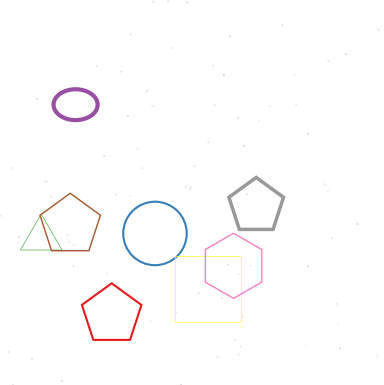[{"shape": "pentagon", "thickness": 1.5, "radius": 0.41, "center": [0.29, 0.183]}, {"shape": "circle", "thickness": 1.5, "radius": 0.41, "center": [0.403, 0.394]}, {"shape": "triangle", "thickness": 0.5, "radius": 0.31, "center": [0.107, 0.382]}, {"shape": "oval", "thickness": 3, "radius": 0.29, "center": [0.196, 0.728]}, {"shape": "square", "thickness": 0.5, "radius": 0.43, "center": [0.54, 0.25]}, {"shape": "pentagon", "thickness": 1, "radius": 0.41, "center": [0.182, 0.415]}, {"shape": "hexagon", "thickness": 1, "radius": 0.42, "center": [0.607, 0.31]}, {"shape": "pentagon", "thickness": 2.5, "radius": 0.37, "center": [0.665, 0.464]}]